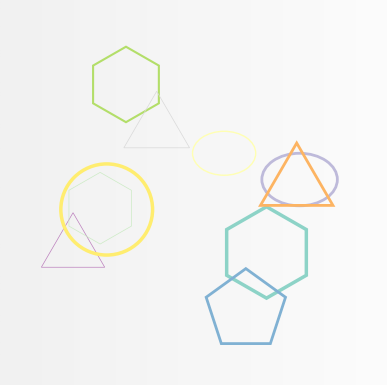[{"shape": "hexagon", "thickness": 2.5, "radius": 0.59, "center": [0.688, 0.344]}, {"shape": "oval", "thickness": 1, "radius": 0.41, "center": [0.578, 0.602]}, {"shape": "oval", "thickness": 2, "radius": 0.49, "center": [0.773, 0.534]}, {"shape": "pentagon", "thickness": 2, "radius": 0.54, "center": [0.634, 0.195]}, {"shape": "triangle", "thickness": 2, "radius": 0.54, "center": [0.766, 0.52]}, {"shape": "hexagon", "thickness": 1.5, "radius": 0.49, "center": [0.325, 0.781]}, {"shape": "triangle", "thickness": 0.5, "radius": 0.49, "center": [0.404, 0.665]}, {"shape": "triangle", "thickness": 0.5, "radius": 0.47, "center": [0.188, 0.353]}, {"shape": "hexagon", "thickness": 0.5, "radius": 0.47, "center": [0.258, 0.459]}, {"shape": "circle", "thickness": 2.5, "radius": 0.59, "center": [0.275, 0.456]}]